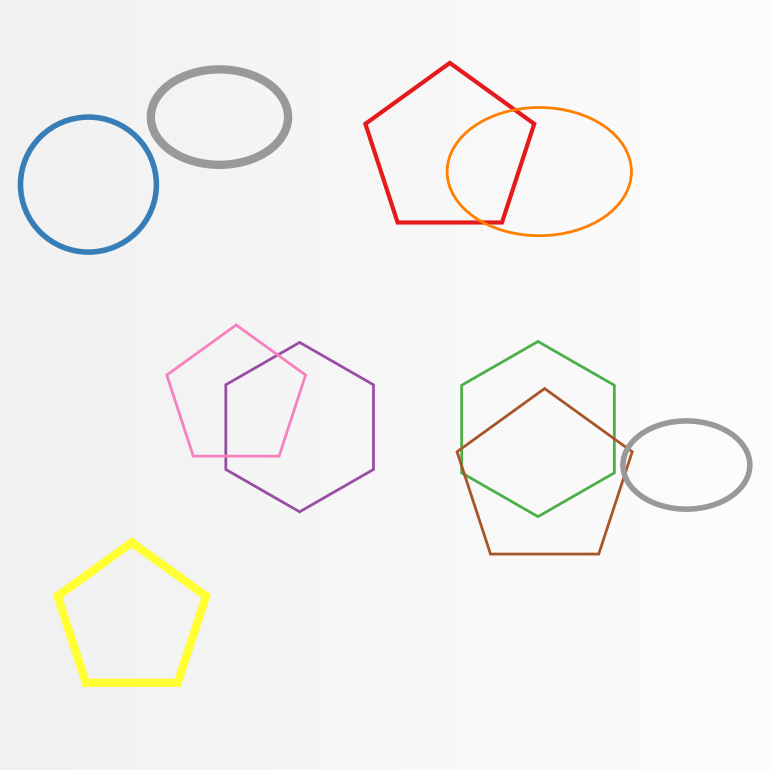[{"shape": "pentagon", "thickness": 1.5, "radius": 0.57, "center": [0.58, 0.804]}, {"shape": "circle", "thickness": 2, "radius": 0.44, "center": [0.114, 0.76]}, {"shape": "hexagon", "thickness": 1, "radius": 0.57, "center": [0.694, 0.443]}, {"shape": "hexagon", "thickness": 1, "radius": 0.55, "center": [0.387, 0.445]}, {"shape": "oval", "thickness": 1, "radius": 0.59, "center": [0.696, 0.777]}, {"shape": "pentagon", "thickness": 3, "radius": 0.5, "center": [0.17, 0.195]}, {"shape": "pentagon", "thickness": 1, "radius": 0.59, "center": [0.703, 0.377]}, {"shape": "pentagon", "thickness": 1, "radius": 0.47, "center": [0.305, 0.484]}, {"shape": "oval", "thickness": 3, "radius": 0.44, "center": [0.283, 0.848]}, {"shape": "oval", "thickness": 2, "radius": 0.41, "center": [0.886, 0.396]}]